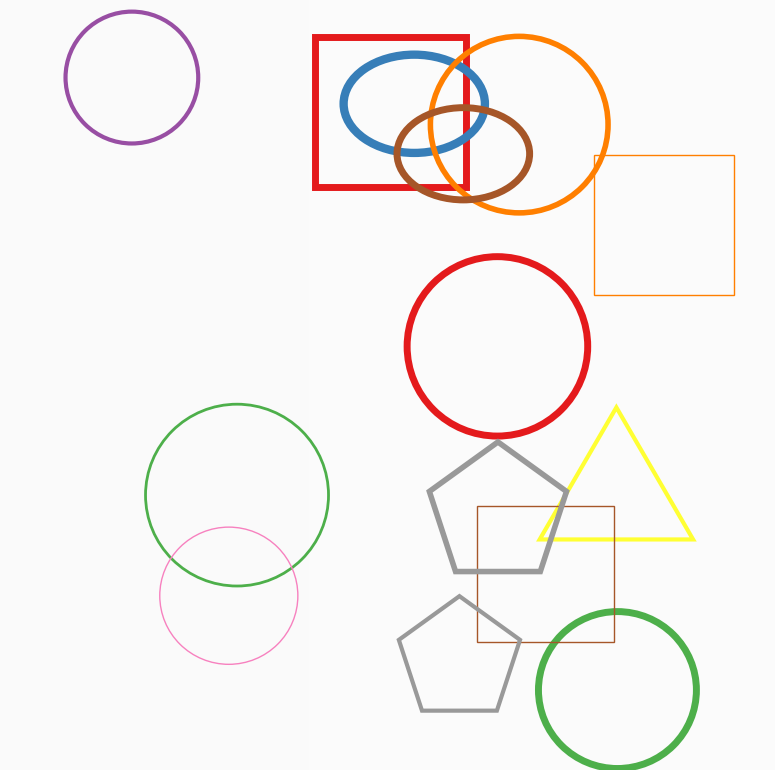[{"shape": "square", "thickness": 2.5, "radius": 0.49, "center": [0.504, 0.855]}, {"shape": "circle", "thickness": 2.5, "radius": 0.58, "center": [0.642, 0.55]}, {"shape": "oval", "thickness": 3, "radius": 0.46, "center": [0.535, 0.865]}, {"shape": "circle", "thickness": 2.5, "radius": 0.51, "center": [0.797, 0.104]}, {"shape": "circle", "thickness": 1, "radius": 0.59, "center": [0.306, 0.357]}, {"shape": "circle", "thickness": 1.5, "radius": 0.43, "center": [0.17, 0.899]}, {"shape": "circle", "thickness": 2, "radius": 0.57, "center": [0.67, 0.838]}, {"shape": "square", "thickness": 0.5, "radius": 0.45, "center": [0.857, 0.708]}, {"shape": "triangle", "thickness": 1.5, "radius": 0.57, "center": [0.795, 0.357]}, {"shape": "oval", "thickness": 2.5, "radius": 0.43, "center": [0.598, 0.8]}, {"shape": "square", "thickness": 0.5, "radius": 0.44, "center": [0.704, 0.255]}, {"shape": "circle", "thickness": 0.5, "radius": 0.45, "center": [0.295, 0.226]}, {"shape": "pentagon", "thickness": 2, "radius": 0.47, "center": [0.642, 0.333]}, {"shape": "pentagon", "thickness": 1.5, "radius": 0.41, "center": [0.593, 0.144]}]